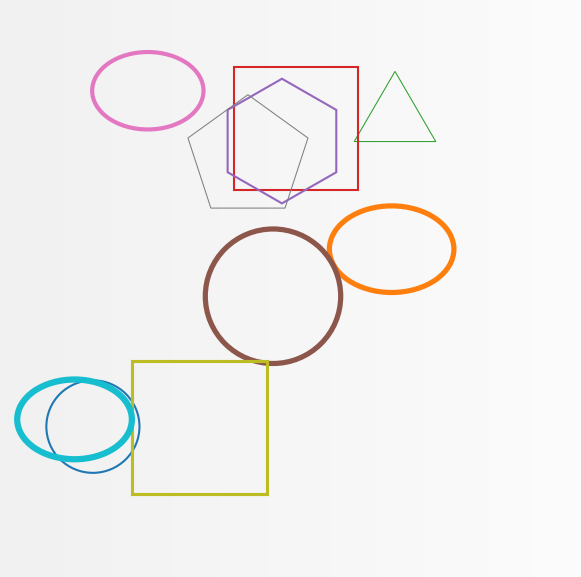[{"shape": "circle", "thickness": 1, "radius": 0.4, "center": [0.16, 0.26]}, {"shape": "oval", "thickness": 2.5, "radius": 0.54, "center": [0.674, 0.568]}, {"shape": "triangle", "thickness": 0.5, "radius": 0.4, "center": [0.68, 0.795]}, {"shape": "square", "thickness": 1, "radius": 0.53, "center": [0.509, 0.777]}, {"shape": "hexagon", "thickness": 1, "radius": 0.54, "center": [0.485, 0.755]}, {"shape": "circle", "thickness": 2.5, "radius": 0.58, "center": [0.47, 0.486]}, {"shape": "oval", "thickness": 2, "radius": 0.48, "center": [0.254, 0.842]}, {"shape": "pentagon", "thickness": 0.5, "radius": 0.54, "center": [0.427, 0.727]}, {"shape": "square", "thickness": 1.5, "radius": 0.58, "center": [0.343, 0.26]}, {"shape": "oval", "thickness": 3, "radius": 0.49, "center": [0.128, 0.273]}]